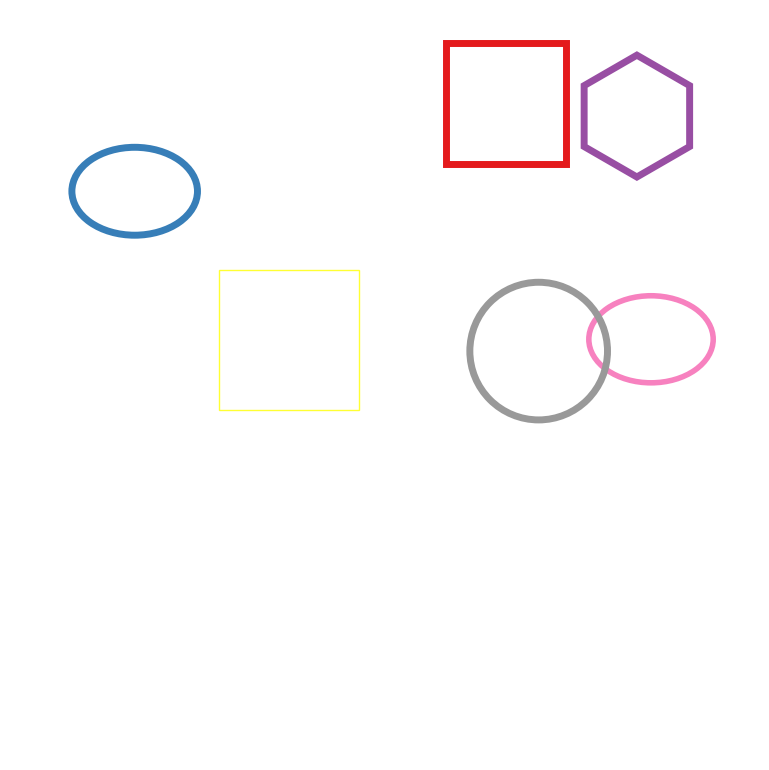[{"shape": "square", "thickness": 2.5, "radius": 0.39, "center": [0.657, 0.866]}, {"shape": "oval", "thickness": 2.5, "radius": 0.41, "center": [0.175, 0.752]}, {"shape": "hexagon", "thickness": 2.5, "radius": 0.4, "center": [0.827, 0.849]}, {"shape": "square", "thickness": 0.5, "radius": 0.45, "center": [0.375, 0.558]}, {"shape": "oval", "thickness": 2, "radius": 0.4, "center": [0.845, 0.559]}, {"shape": "circle", "thickness": 2.5, "radius": 0.45, "center": [0.7, 0.544]}]